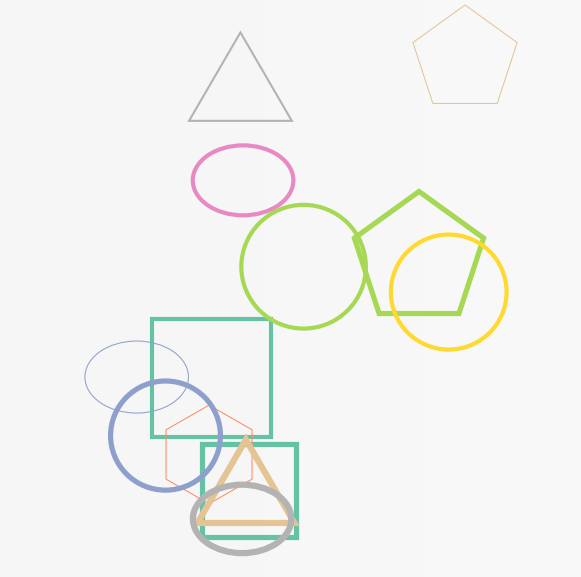[{"shape": "square", "thickness": 2.5, "radius": 0.4, "center": [0.428, 0.15]}, {"shape": "square", "thickness": 2, "radius": 0.51, "center": [0.364, 0.345]}, {"shape": "hexagon", "thickness": 0.5, "radius": 0.43, "center": [0.36, 0.212]}, {"shape": "circle", "thickness": 2.5, "radius": 0.47, "center": [0.285, 0.245]}, {"shape": "oval", "thickness": 0.5, "radius": 0.45, "center": [0.235, 0.346]}, {"shape": "oval", "thickness": 2, "radius": 0.43, "center": [0.418, 0.687]}, {"shape": "circle", "thickness": 2, "radius": 0.54, "center": [0.522, 0.537]}, {"shape": "pentagon", "thickness": 2.5, "radius": 0.58, "center": [0.721, 0.551]}, {"shape": "circle", "thickness": 2, "radius": 0.5, "center": [0.772, 0.493]}, {"shape": "triangle", "thickness": 3, "radius": 0.48, "center": [0.423, 0.142]}, {"shape": "pentagon", "thickness": 0.5, "radius": 0.47, "center": [0.8, 0.896]}, {"shape": "triangle", "thickness": 1, "radius": 0.51, "center": [0.414, 0.841]}, {"shape": "oval", "thickness": 3, "radius": 0.42, "center": [0.417, 0.101]}]